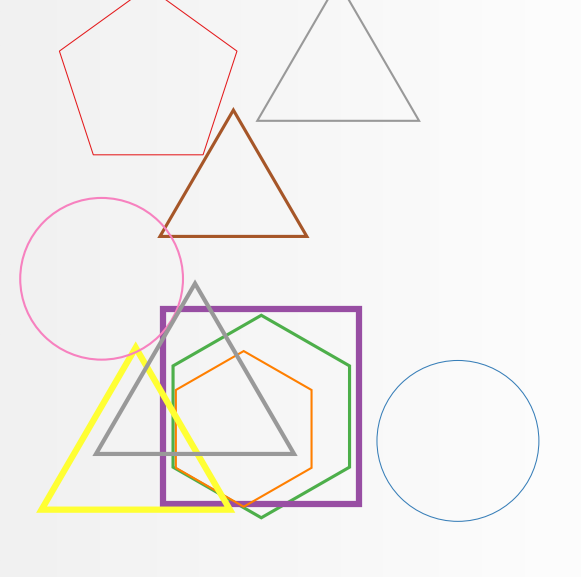[{"shape": "pentagon", "thickness": 0.5, "radius": 0.8, "center": [0.255, 0.861]}, {"shape": "circle", "thickness": 0.5, "radius": 0.7, "center": [0.788, 0.236]}, {"shape": "hexagon", "thickness": 1.5, "radius": 0.88, "center": [0.45, 0.278]}, {"shape": "square", "thickness": 3, "radius": 0.84, "center": [0.45, 0.295]}, {"shape": "hexagon", "thickness": 1, "radius": 0.67, "center": [0.419, 0.256]}, {"shape": "triangle", "thickness": 3, "radius": 0.94, "center": [0.233, 0.21]}, {"shape": "triangle", "thickness": 1.5, "radius": 0.73, "center": [0.402, 0.663]}, {"shape": "circle", "thickness": 1, "radius": 0.7, "center": [0.175, 0.516]}, {"shape": "triangle", "thickness": 2, "radius": 0.98, "center": [0.336, 0.311]}, {"shape": "triangle", "thickness": 1, "radius": 0.8, "center": [0.582, 0.87]}]